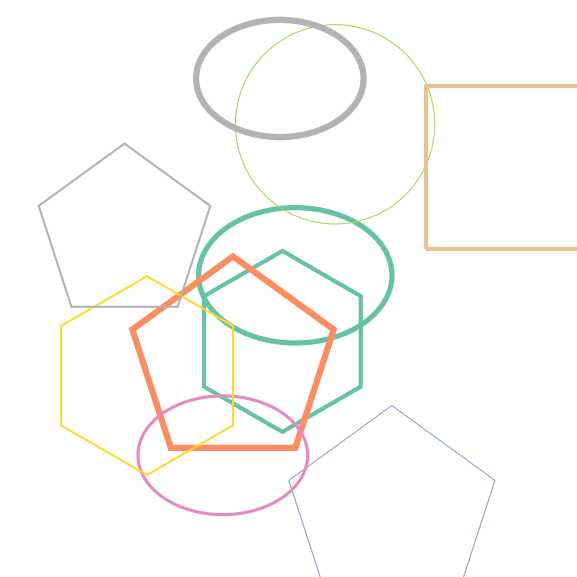[{"shape": "oval", "thickness": 2.5, "radius": 0.84, "center": [0.511, 0.522]}, {"shape": "hexagon", "thickness": 2, "radius": 0.78, "center": [0.489, 0.408]}, {"shape": "pentagon", "thickness": 3, "radius": 0.92, "center": [0.404, 0.372]}, {"shape": "pentagon", "thickness": 0.5, "radius": 0.94, "center": [0.679, 0.109]}, {"shape": "oval", "thickness": 1.5, "radius": 0.73, "center": [0.386, 0.211]}, {"shape": "circle", "thickness": 0.5, "radius": 0.86, "center": [0.58, 0.784]}, {"shape": "hexagon", "thickness": 1, "radius": 0.86, "center": [0.255, 0.349]}, {"shape": "square", "thickness": 2, "radius": 0.71, "center": [0.878, 0.709]}, {"shape": "oval", "thickness": 3, "radius": 0.73, "center": [0.485, 0.863]}, {"shape": "pentagon", "thickness": 1, "radius": 0.78, "center": [0.216, 0.594]}]